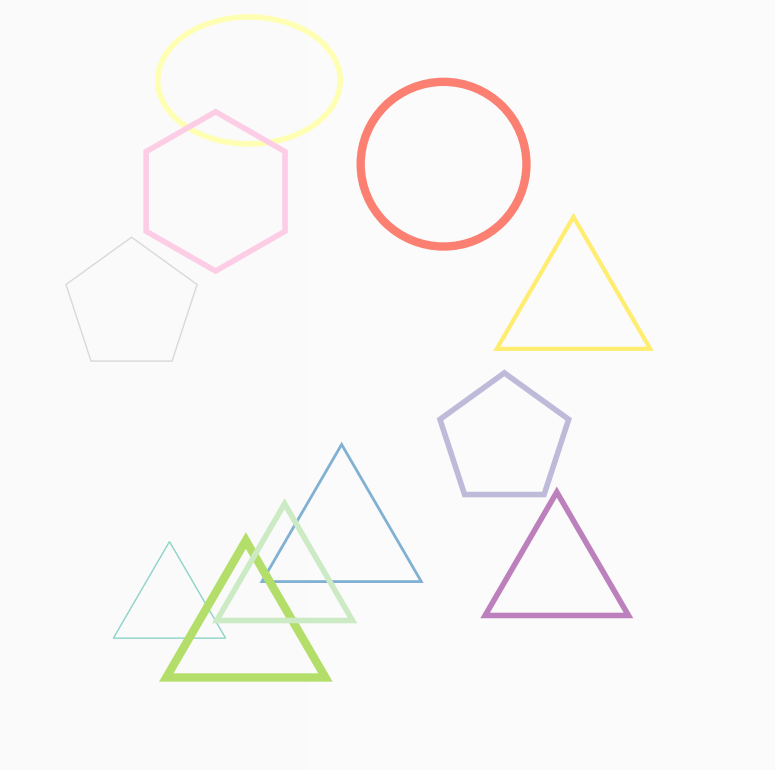[{"shape": "triangle", "thickness": 0.5, "radius": 0.42, "center": [0.219, 0.213]}, {"shape": "oval", "thickness": 2, "radius": 0.59, "center": [0.321, 0.896]}, {"shape": "pentagon", "thickness": 2, "radius": 0.44, "center": [0.651, 0.428]}, {"shape": "circle", "thickness": 3, "radius": 0.53, "center": [0.572, 0.787]}, {"shape": "triangle", "thickness": 1, "radius": 0.59, "center": [0.441, 0.304]}, {"shape": "triangle", "thickness": 3, "radius": 0.59, "center": [0.317, 0.179]}, {"shape": "hexagon", "thickness": 2, "radius": 0.52, "center": [0.278, 0.751]}, {"shape": "pentagon", "thickness": 0.5, "radius": 0.44, "center": [0.17, 0.603]}, {"shape": "triangle", "thickness": 2, "radius": 0.53, "center": [0.718, 0.254]}, {"shape": "triangle", "thickness": 2, "radius": 0.51, "center": [0.367, 0.245]}, {"shape": "triangle", "thickness": 1.5, "radius": 0.57, "center": [0.74, 0.604]}]